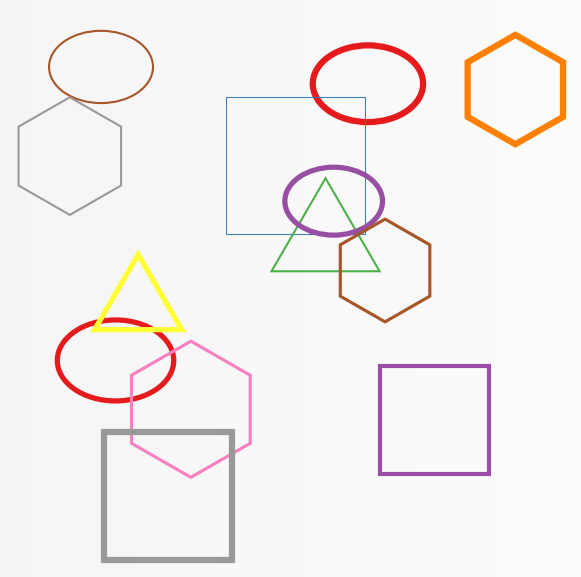[{"shape": "oval", "thickness": 3, "radius": 0.47, "center": [0.633, 0.854]}, {"shape": "oval", "thickness": 2.5, "radius": 0.5, "center": [0.199, 0.375]}, {"shape": "square", "thickness": 0.5, "radius": 0.6, "center": [0.509, 0.713]}, {"shape": "triangle", "thickness": 1, "radius": 0.54, "center": [0.56, 0.583]}, {"shape": "oval", "thickness": 2.5, "radius": 0.42, "center": [0.574, 0.651]}, {"shape": "square", "thickness": 2, "radius": 0.47, "center": [0.748, 0.271]}, {"shape": "hexagon", "thickness": 3, "radius": 0.47, "center": [0.887, 0.844]}, {"shape": "triangle", "thickness": 2.5, "radius": 0.43, "center": [0.238, 0.472]}, {"shape": "oval", "thickness": 1, "radius": 0.45, "center": [0.174, 0.883]}, {"shape": "hexagon", "thickness": 1.5, "radius": 0.44, "center": [0.662, 0.531]}, {"shape": "hexagon", "thickness": 1.5, "radius": 0.59, "center": [0.328, 0.29]}, {"shape": "hexagon", "thickness": 1, "radius": 0.51, "center": [0.12, 0.729]}, {"shape": "square", "thickness": 3, "radius": 0.55, "center": [0.288, 0.14]}]